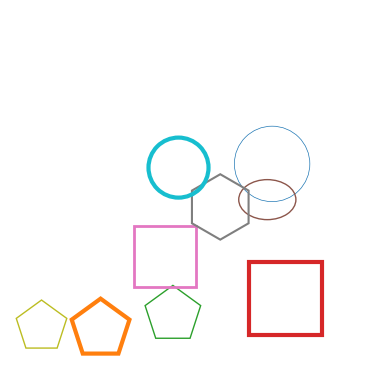[{"shape": "circle", "thickness": 0.5, "radius": 0.49, "center": [0.707, 0.574]}, {"shape": "pentagon", "thickness": 3, "radius": 0.39, "center": [0.261, 0.145]}, {"shape": "pentagon", "thickness": 1, "radius": 0.38, "center": [0.449, 0.183]}, {"shape": "square", "thickness": 3, "radius": 0.47, "center": [0.741, 0.224]}, {"shape": "oval", "thickness": 1, "radius": 0.37, "center": [0.694, 0.481]}, {"shape": "square", "thickness": 2, "radius": 0.4, "center": [0.429, 0.334]}, {"shape": "hexagon", "thickness": 1.5, "radius": 0.42, "center": [0.572, 0.463]}, {"shape": "pentagon", "thickness": 1, "radius": 0.34, "center": [0.108, 0.152]}, {"shape": "circle", "thickness": 3, "radius": 0.39, "center": [0.464, 0.565]}]